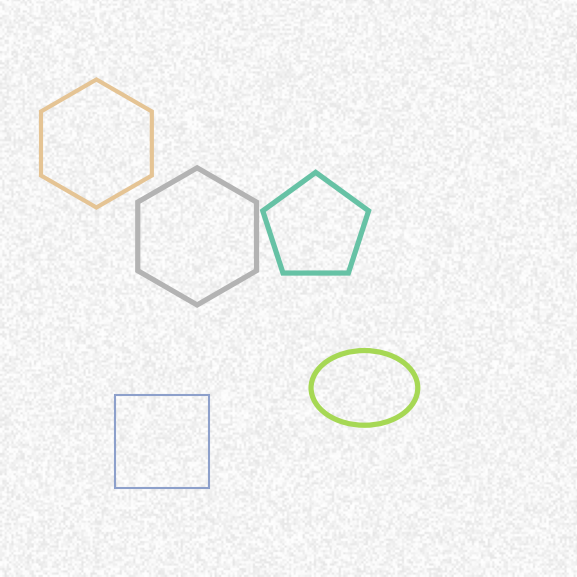[{"shape": "pentagon", "thickness": 2.5, "radius": 0.48, "center": [0.547, 0.604]}, {"shape": "square", "thickness": 1, "radius": 0.4, "center": [0.281, 0.234]}, {"shape": "oval", "thickness": 2.5, "radius": 0.46, "center": [0.631, 0.327]}, {"shape": "hexagon", "thickness": 2, "radius": 0.55, "center": [0.167, 0.751]}, {"shape": "hexagon", "thickness": 2.5, "radius": 0.59, "center": [0.341, 0.59]}]